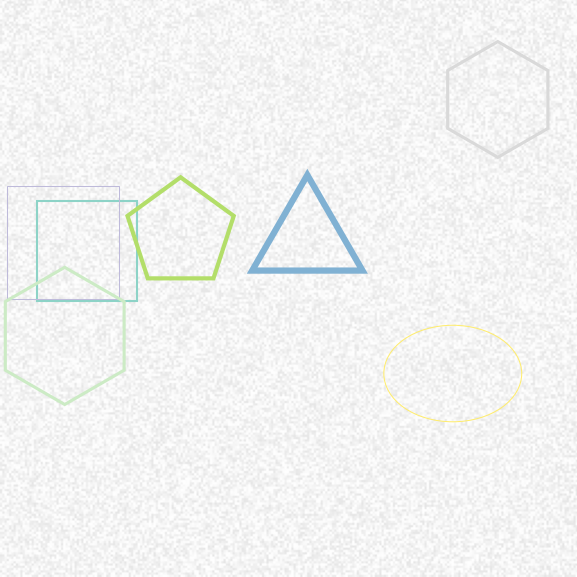[{"shape": "square", "thickness": 1, "radius": 0.43, "center": [0.151, 0.565]}, {"shape": "square", "thickness": 0.5, "radius": 0.49, "center": [0.109, 0.58]}, {"shape": "triangle", "thickness": 3, "radius": 0.55, "center": [0.532, 0.586]}, {"shape": "pentagon", "thickness": 2, "radius": 0.48, "center": [0.313, 0.595]}, {"shape": "hexagon", "thickness": 1.5, "radius": 0.5, "center": [0.862, 0.827]}, {"shape": "hexagon", "thickness": 1.5, "radius": 0.59, "center": [0.112, 0.417]}, {"shape": "oval", "thickness": 0.5, "radius": 0.6, "center": [0.784, 0.352]}]